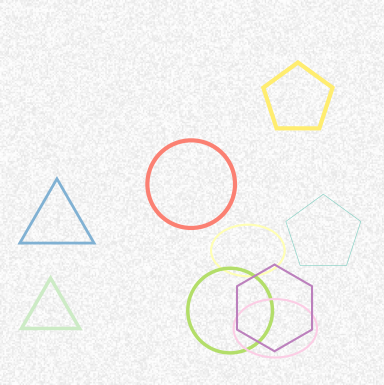[{"shape": "pentagon", "thickness": 0.5, "radius": 0.51, "center": [0.84, 0.393]}, {"shape": "oval", "thickness": 1.5, "radius": 0.48, "center": [0.644, 0.349]}, {"shape": "circle", "thickness": 3, "radius": 0.57, "center": [0.497, 0.522]}, {"shape": "triangle", "thickness": 2, "radius": 0.56, "center": [0.148, 0.424]}, {"shape": "circle", "thickness": 2.5, "radius": 0.55, "center": [0.598, 0.193]}, {"shape": "oval", "thickness": 1.5, "radius": 0.54, "center": [0.715, 0.147]}, {"shape": "hexagon", "thickness": 1.5, "radius": 0.56, "center": [0.713, 0.2]}, {"shape": "triangle", "thickness": 2.5, "radius": 0.44, "center": [0.131, 0.19]}, {"shape": "pentagon", "thickness": 3, "radius": 0.47, "center": [0.774, 0.743]}]